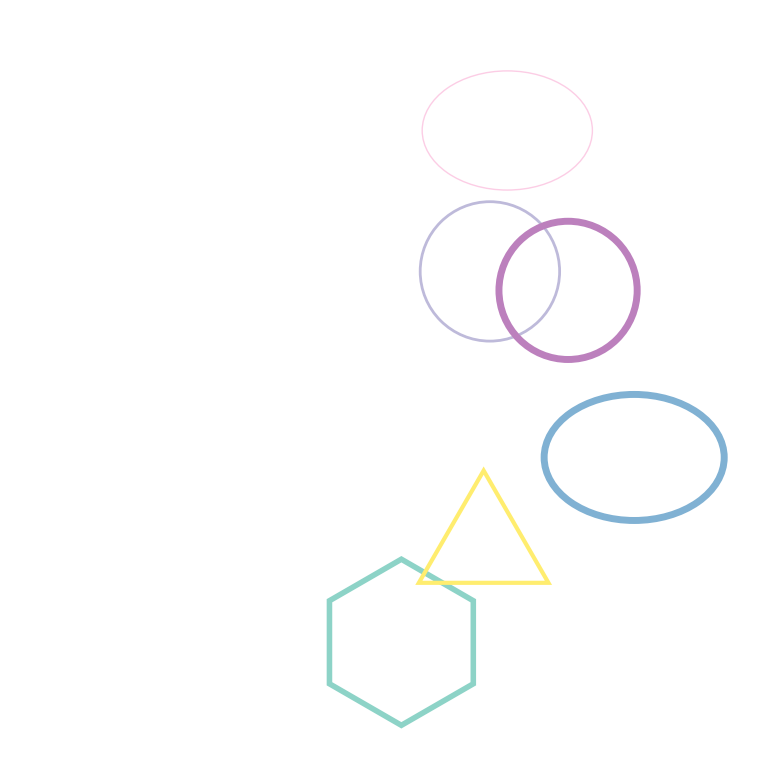[{"shape": "hexagon", "thickness": 2, "radius": 0.54, "center": [0.521, 0.166]}, {"shape": "circle", "thickness": 1, "radius": 0.45, "center": [0.636, 0.648]}, {"shape": "oval", "thickness": 2.5, "radius": 0.58, "center": [0.824, 0.406]}, {"shape": "oval", "thickness": 0.5, "radius": 0.55, "center": [0.659, 0.831]}, {"shape": "circle", "thickness": 2.5, "radius": 0.45, "center": [0.738, 0.623]}, {"shape": "triangle", "thickness": 1.5, "radius": 0.49, "center": [0.628, 0.292]}]